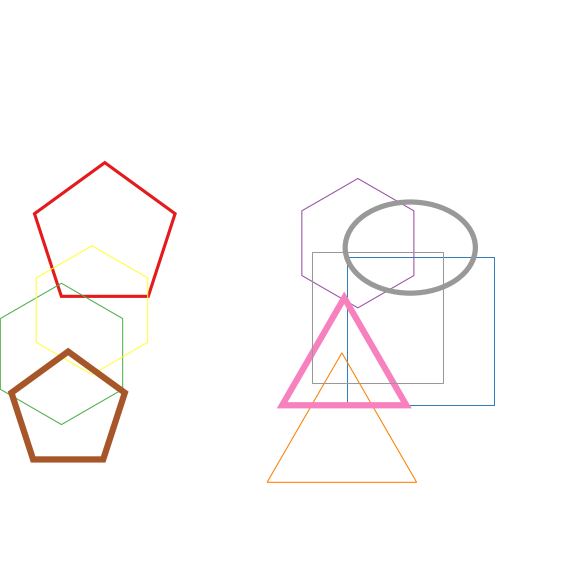[{"shape": "pentagon", "thickness": 1.5, "radius": 0.64, "center": [0.181, 0.59]}, {"shape": "square", "thickness": 0.5, "radius": 0.64, "center": [0.728, 0.426]}, {"shape": "hexagon", "thickness": 0.5, "radius": 0.61, "center": [0.106, 0.386]}, {"shape": "hexagon", "thickness": 0.5, "radius": 0.56, "center": [0.62, 0.578]}, {"shape": "triangle", "thickness": 0.5, "radius": 0.75, "center": [0.592, 0.239]}, {"shape": "hexagon", "thickness": 0.5, "radius": 0.56, "center": [0.159, 0.462]}, {"shape": "pentagon", "thickness": 3, "radius": 0.52, "center": [0.118, 0.287]}, {"shape": "triangle", "thickness": 3, "radius": 0.62, "center": [0.596, 0.359]}, {"shape": "oval", "thickness": 2.5, "radius": 0.56, "center": [0.71, 0.57]}, {"shape": "square", "thickness": 0.5, "radius": 0.57, "center": [0.653, 0.45]}]